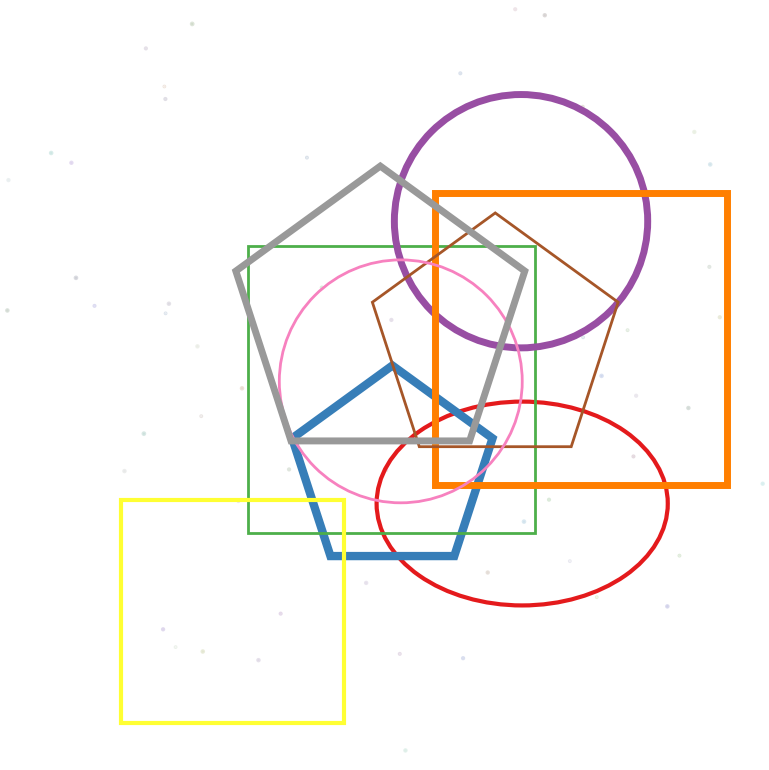[{"shape": "oval", "thickness": 1.5, "radius": 0.95, "center": [0.678, 0.346]}, {"shape": "pentagon", "thickness": 3, "radius": 0.68, "center": [0.51, 0.389]}, {"shape": "square", "thickness": 1, "radius": 0.93, "center": [0.508, 0.494]}, {"shape": "circle", "thickness": 2.5, "radius": 0.82, "center": [0.677, 0.713]}, {"shape": "square", "thickness": 2.5, "radius": 0.95, "center": [0.755, 0.56]}, {"shape": "square", "thickness": 1.5, "radius": 0.72, "center": [0.302, 0.206]}, {"shape": "pentagon", "thickness": 1, "radius": 0.84, "center": [0.643, 0.556]}, {"shape": "circle", "thickness": 1, "radius": 0.79, "center": [0.52, 0.505]}, {"shape": "pentagon", "thickness": 2.5, "radius": 0.99, "center": [0.494, 0.587]}]